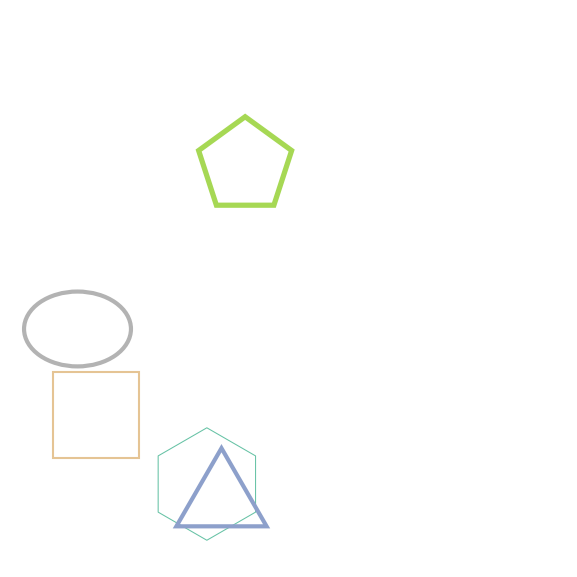[{"shape": "hexagon", "thickness": 0.5, "radius": 0.49, "center": [0.358, 0.161]}, {"shape": "triangle", "thickness": 2, "radius": 0.45, "center": [0.384, 0.133]}, {"shape": "pentagon", "thickness": 2.5, "radius": 0.42, "center": [0.424, 0.712]}, {"shape": "square", "thickness": 1, "radius": 0.37, "center": [0.166, 0.28]}, {"shape": "oval", "thickness": 2, "radius": 0.46, "center": [0.134, 0.429]}]